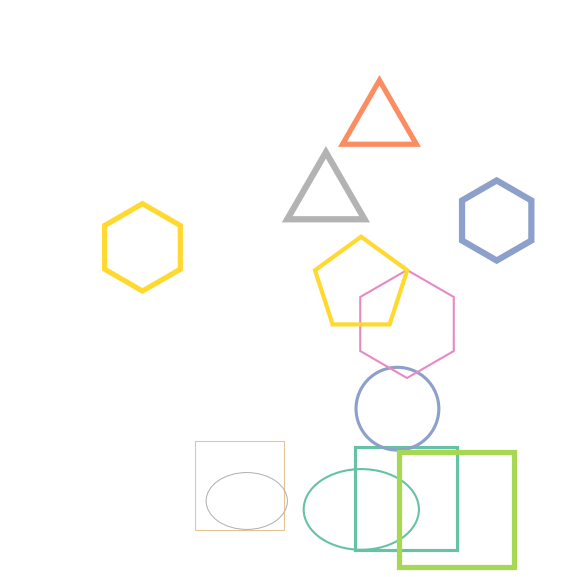[{"shape": "oval", "thickness": 1, "radius": 0.5, "center": [0.626, 0.117]}, {"shape": "square", "thickness": 1.5, "radius": 0.44, "center": [0.703, 0.136]}, {"shape": "triangle", "thickness": 2.5, "radius": 0.37, "center": [0.657, 0.786]}, {"shape": "hexagon", "thickness": 3, "radius": 0.35, "center": [0.86, 0.617]}, {"shape": "circle", "thickness": 1.5, "radius": 0.36, "center": [0.688, 0.291]}, {"shape": "hexagon", "thickness": 1, "radius": 0.47, "center": [0.705, 0.438]}, {"shape": "square", "thickness": 2.5, "radius": 0.5, "center": [0.791, 0.116]}, {"shape": "hexagon", "thickness": 2.5, "radius": 0.38, "center": [0.247, 0.571]}, {"shape": "pentagon", "thickness": 2, "radius": 0.42, "center": [0.625, 0.505]}, {"shape": "square", "thickness": 0.5, "radius": 0.38, "center": [0.415, 0.159]}, {"shape": "oval", "thickness": 0.5, "radius": 0.35, "center": [0.427, 0.132]}, {"shape": "triangle", "thickness": 3, "radius": 0.39, "center": [0.564, 0.658]}]